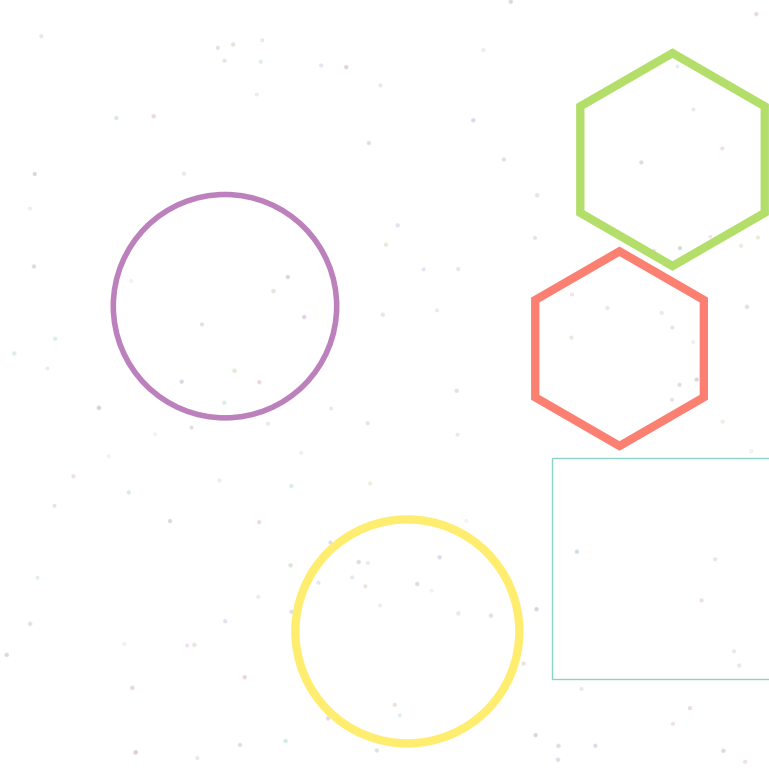[{"shape": "square", "thickness": 0.5, "radius": 0.72, "center": [0.861, 0.262]}, {"shape": "hexagon", "thickness": 3, "radius": 0.63, "center": [0.805, 0.547]}, {"shape": "hexagon", "thickness": 3, "radius": 0.69, "center": [0.873, 0.793]}, {"shape": "circle", "thickness": 2, "radius": 0.73, "center": [0.292, 0.602]}, {"shape": "circle", "thickness": 3, "radius": 0.73, "center": [0.529, 0.18]}]